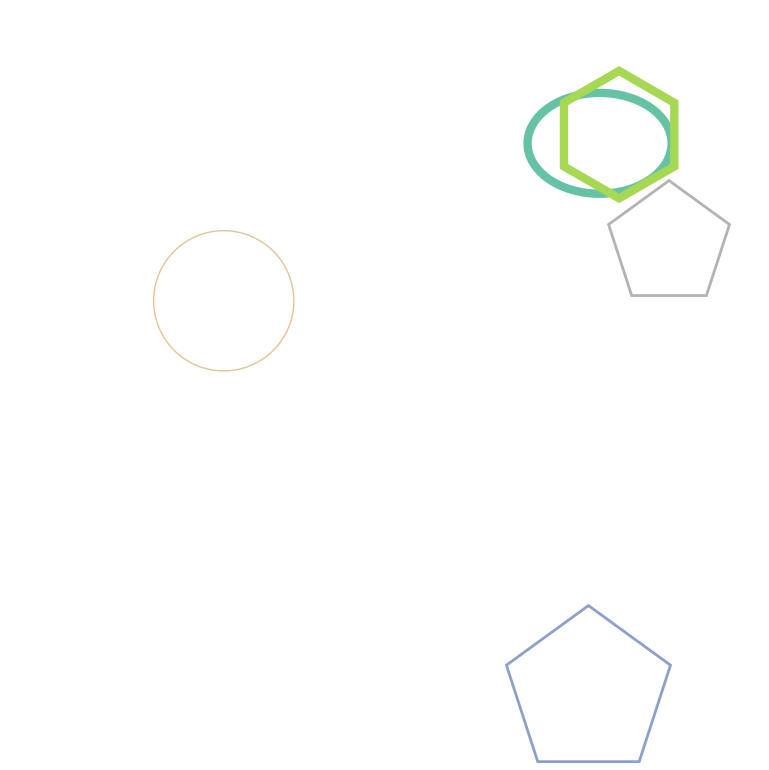[{"shape": "oval", "thickness": 3, "radius": 0.47, "center": [0.779, 0.814]}, {"shape": "pentagon", "thickness": 1, "radius": 0.56, "center": [0.764, 0.101]}, {"shape": "hexagon", "thickness": 3, "radius": 0.41, "center": [0.804, 0.825]}, {"shape": "circle", "thickness": 0.5, "radius": 0.46, "center": [0.291, 0.609]}, {"shape": "pentagon", "thickness": 1, "radius": 0.41, "center": [0.869, 0.683]}]